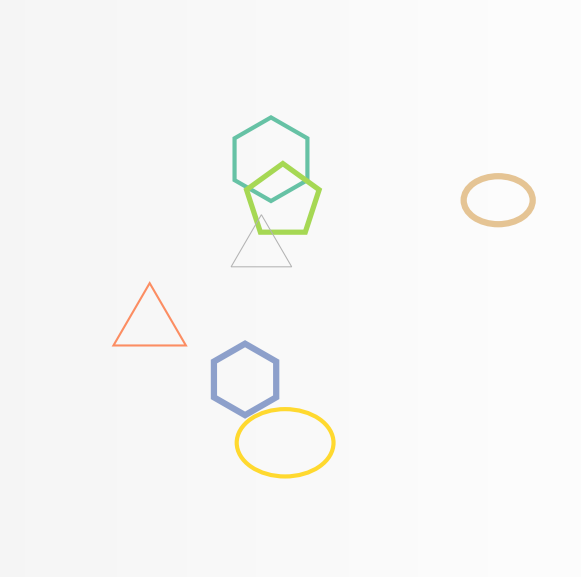[{"shape": "hexagon", "thickness": 2, "radius": 0.36, "center": [0.466, 0.723]}, {"shape": "triangle", "thickness": 1, "radius": 0.36, "center": [0.258, 0.437]}, {"shape": "hexagon", "thickness": 3, "radius": 0.31, "center": [0.422, 0.342]}, {"shape": "pentagon", "thickness": 2.5, "radius": 0.33, "center": [0.487, 0.65]}, {"shape": "oval", "thickness": 2, "radius": 0.42, "center": [0.491, 0.232]}, {"shape": "oval", "thickness": 3, "radius": 0.3, "center": [0.857, 0.652]}, {"shape": "triangle", "thickness": 0.5, "radius": 0.3, "center": [0.45, 0.567]}]